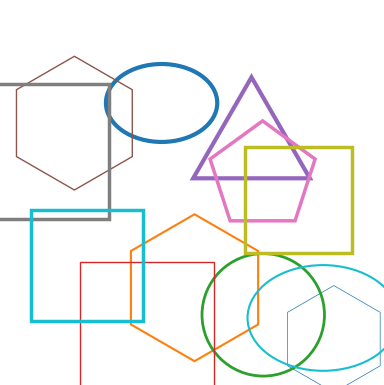[{"shape": "oval", "thickness": 3, "radius": 0.72, "center": [0.42, 0.733]}, {"shape": "hexagon", "thickness": 0.5, "radius": 0.69, "center": [0.867, 0.119]}, {"shape": "hexagon", "thickness": 1.5, "radius": 0.95, "center": [0.505, 0.253]}, {"shape": "circle", "thickness": 2, "radius": 0.8, "center": [0.684, 0.182]}, {"shape": "square", "thickness": 1, "radius": 0.87, "center": [0.382, 0.146]}, {"shape": "triangle", "thickness": 3, "radius": 0.87, "center": [0.653, 0.624]}, {"shape": "hexagon", "thickness": 1, "radius": 0.87, "center": [0.193, 0.68]}, {"shape": "pentagon", "thickness": 2.5, "radius": 0.72, "center": [0.682, 0.542]}, {"shape": "square", "thickness": 2.5, "radius": 0.88, "center": [0.108, 0.606]}, {"shape": "square", "thickness": 2.5, "radius": 0.69, "center": [0.776, 0.481]}, {"shape": "square", "thickness": 2.5, "radius": 0.73, "center": [0.226, 0.311]}, {"shape": "oval", "thickness": 1.5, "radius": 0.98, "center": [0.839, 0.174]}]